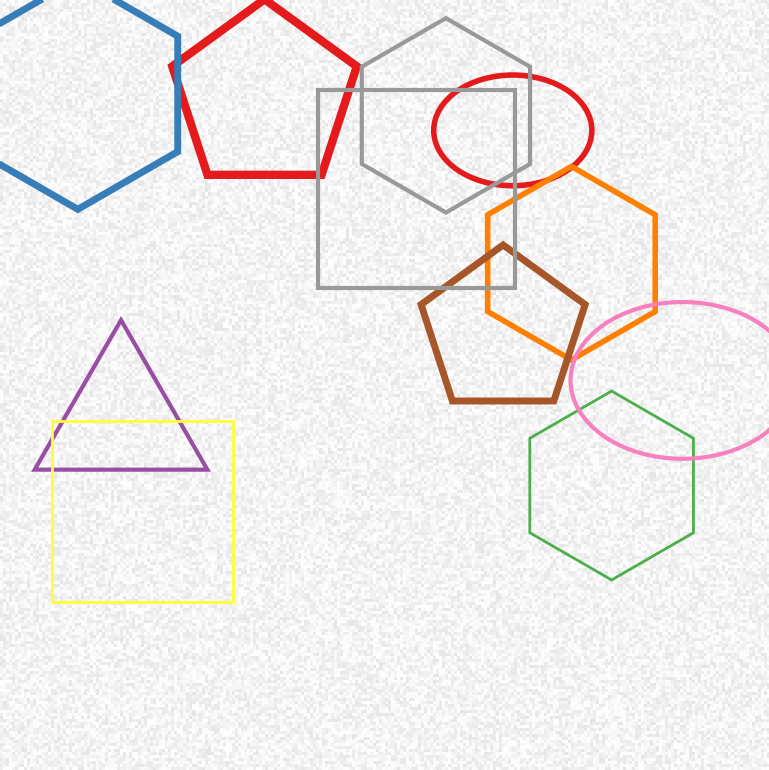[{"shape": "oval", "thickness": 2, "radius": 0.51, "center": [0.666, 0.831]}, {"shape": "pentagon", "thickness": 3, "radius": 0.63, "center": [0.344, 0.875]}, {"shape": "hexagon", "thickness": 2.5, "radius": 0.75, "center": [0.101, 0.878]}, {"shape": "hexagon", "thickness": 1, "radius": 0.61, "center": [0.794, 0.369]}, {"shape": "triangle", "thickness": 1.5, "radius": 0.65, "center": [0.157, 0.455]}, {"shape": "hexagon", "thickness": 2, "radius": 0.63, "center": [0.742, 0.658]}, {"shape": "square", "thickness": 1, "radius": 0.59, "center": [0.185, 0.336]}, {"shape": "pentagon", "thickness": 2.5, "radius": 0.56, "center": [0.653, 0.57]}, {"shape": "oval", "thickness": 1.5, "radius": 0.73, "center": [0.886, 0.506]}, {"shape": "hexagon", "thickness": 1.5, "radius": 0.63, "center": [0.579, 0.85]}, {"shape": "square", "thickness": 1.5, "radius": 0.64, "center": [0.541, 0.755]}]